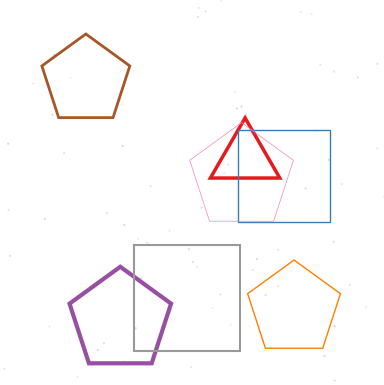[{"shape": "triangle", "thickness": 2.5, "radius": 0.52, "center": [0.637, 0.59]}, {"shape": "square", "thickness": 1, "radius": 0.59, "center": [0.738, 0.543]}, {"shape": "pentagon", "thickness": 3, "radius": 0.69, "center": [0.312, 0.169]}, {"shape": "pentagon", "thickness": 1, "radius": 0.63, "center": [0.764, 0.198]}, {"shape": "pentagon", "thickness": 2, "radius": 0.6, "center": [0.223, 0.792]}, {"shape": "pentagon", "thickness": 0.5, "radius": 0.71, "center": [0.627, 0.54]}, {"shape": "square", "thickness": 1.5, "radius": 0.69, "center": [0.485, 0.226]}]